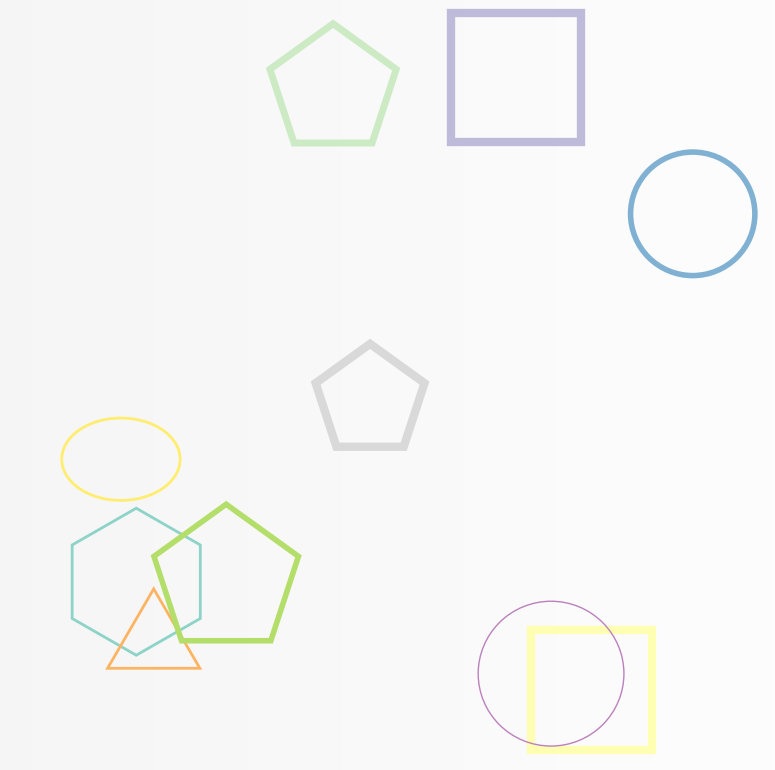[{"shape": "hexagon", "thickness": 1, "radius": 0.48, "center": [0.176, 0.245]}, {"shape": "square", "thickness": 3, "radius": 0.39, "center": [0.763, 0.104]}, {"shape": "square", "thickness": 3, "radius": 0.42, "center": [0.666, 0.899]}, {"shape": "circle", "thickness": 2, "radius": 0.4, "center": [0.894, 0.722]}, {"shape": "triangle", "thickness": 1, "radius": 0.34, "center": [0.198, 0.166]}, {"shape": "pentagon", "thickness": 2, "radius": 0.49, "center": [0.292, 0.247]}, {"shape": "pentagon", "thickness": 3, "radius": 0.37, "center": [0.478, 0.48]}, {"shape": "circle", "thickness": 0.5, "radius": 0.47, "center": [0.711, 0.125]}, {"shape": "pentagon", "thickness": 2.5, "radius": 0.43, "center": [0.43, 0.884]}, {"shape": "oval", "thickness": 1, "radius": 0.38, "center": [0.156, 0.404]}]